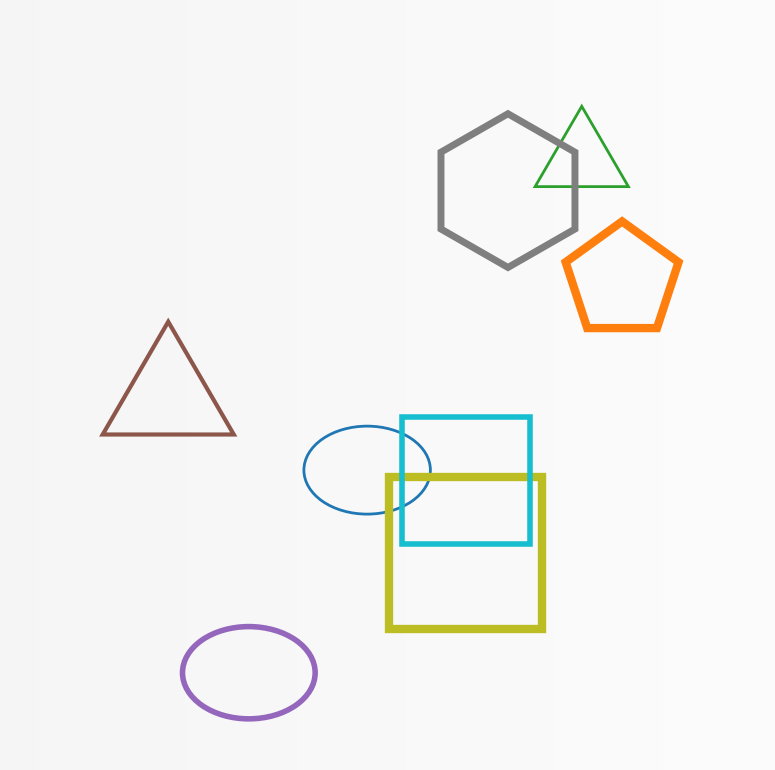[{"shape": "oval", "thickness": 1, "radius": 0.41, "center": [0.474, 0.389]}, {"shape": "pentagon", "thickness": 3, "radius": 0.38, "center": [0.803, 0.636]}, {"shape": "triangle", "thickness": 1, "radius": 0.35, "center": [0.751, 0.792]}, {"shape": "oval", "thickness": 2, "radius": 0.43, "center": [0.321, 0.126]}, {"shape": "triangle", "thickness": 1.5, "radius": 0.49, "center": [0.217, 0.485]}, {"shape": "hexagon", "thickness": 2.5, "radius": 0.5, "center": [0.655, 0.752]}, {"shape": "square", "thickness": 3, "radius": 0.49, "center": [0.601, 0.282]}, {"shape": "square", "thickness": 2, "radius": 0.41, "center": [0.601, 0.376]}]